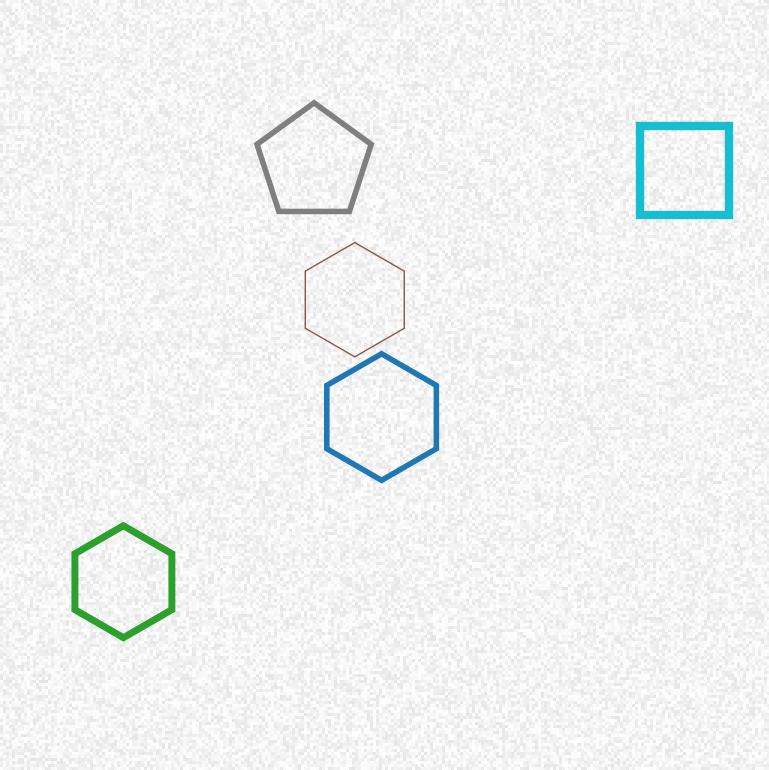[{"shape": "hexagon", "thickness": 2, "radius": 0.41, "center": [0.496, 0.458]}, {"shape": "hexagon", "thickness": 2.5, "radius": 0.36, "center": [0.16, 0.245]}, {"shape": "hexagon", "thickness": 0.5, "radius": 0.37, "center": [0.461, 0.611]}, {"shape": "pentagon", "thickness": 2, "radius": 0.39, "center": [0.408, 0.788]}, {"shape": "square", "thickness": 3, "radius": 0.29, "center": [0.889, 0.779]}]